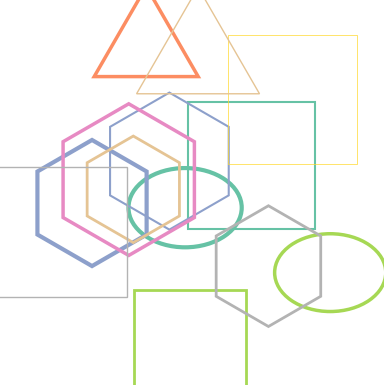[{"shape": "oval", "thickness": 3, "radius": 0.74, "center": [0.481, 0.461]}, {"shape": "square", "thickness": 1.5, "radius": 0.83, "center": [0.653, 0.57]}, {"shape": "triangle", "thickness": 2.5, "radius": 0.78, "center": [0.38, 0.879]}, {"shape": "hexagon", "thickness": 1.5, "radius": 0.89, "center": [0.44, 0.582]}, {"shape": "hexagon", "thickness": 3, "radius": 0.82, "center": [0.239, 0.473]}, {"shape": "hexagon", "thickness": 2.5, "radius": 0.98, "center": [0.334, 0.533]}, {"shape": "square", "thickness": 2, "radius": 0.73, "center": [0.494, 0.102]}, {"shape": "oval", "thickness": 2.5, "radius": 0.72, "center": [0.858, 0.292]}, {"shape": "square", "thickness": 0.5, "radius": 0.84, "center": [0.759, 0.742]}, {"shape": "triangle", "thickness": 1, "radius": 0.92, "center": [0.514, 0.849]}, {"shape": "hexagon", "thickness": 2, "radius": 0.69, "center": [0.346, 0.508]}, {"shape": "square", "thickness": 1, "radius": 0.84, "center": [0.161, 0.397]}, {"shape": "hexagon", "thickness": 2, "radius": 0.78, "center": [0.697, 0.309]}]